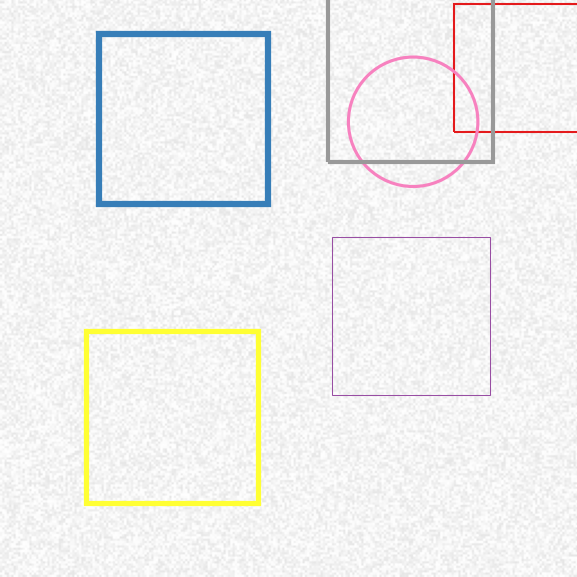[{"shape": "square", "thickness": 1, "radius": 0.55, "center": [0.897, 0.881]}, {"shape": "square", "thickness": 3, "radius": 0.73, "center": [0.317, 0.793]}, {"shape": "square", "thickness": 0.5, "radius": 0.68, "center": [0.711, 0.452]}, {"shape": "square", "thickness": 2.5, "radius": 0.75, "center": [0.298, 0.277]}, {"shape": "circle", "thickness": 1.5, "radius": 0.56, "center": [0.715, 0.788]}, {"shape": "square", "thickness": 2, "radius": 0.72, "center": [0.711, 0.863]}]